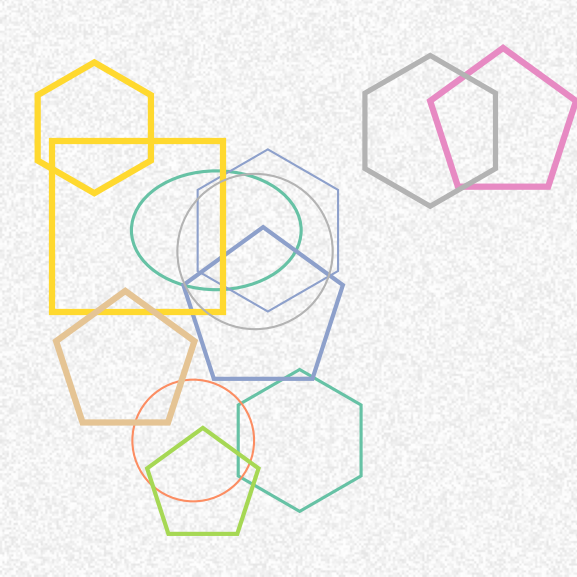[{"shape": "oval", "thickness": 1.5, "radius": 0.73, "center": [0.375, 0.6]}, {"shape": "hexagon", "thickness": 1.5, "radius": 0.61, "center": [0.519, 0.236]}, {"shape": "circle", "thickness": 1, "radius": 0.53, "center": [0.335, 0.236]}, {"shape": "hexagon", "thickness": 1, "radius": 0.7, "center": [0.464, 0.6]}, {"shape": "pentagon", "thickness": 2, "radius": 0.73, "center": [0.456, 0.461]}, {"shape": "pentagon", "thickness": 3, "radius": 0.66, "center": [0.871, 0.783]}, {"shape": "pentagon", "thickness": 2, "radius": 0.51, "center": [0.351, 0.157]}, {"shape": "hexagon", "thickness": 3, "radius": 0.57, "center": [0.163, 0.778]}, {"shape": "square", "thickness": 3, "radius": 0.74, "center": [0.238, 0.607]}, {"shape": "pentagon", "thickness": 3, "radius": 0.63, "center": [0.217, 0.369]}, {"shape": "circle", "thickness": 1, "radius": 0.67, "center": [0.442, 0.564]}, {"shape": "hexagon", "thickness": 2.5, "radius": 0.65, "center": [0.745, 0.773]}]